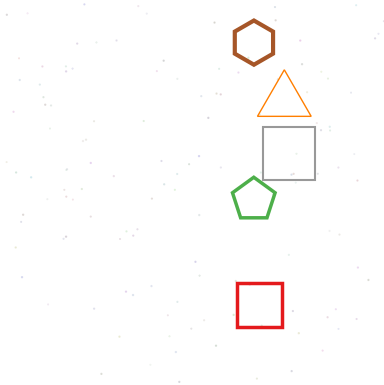[{"shape": "square", "thickness": 2.5, "radius": 0.29, "center": [0.673, 0.207]}, {"shape": "pentagon", "thickness": 2.5, "radius": 0.29, "center": [0.659, 0.481]}, {"shape": "triangle", "thickness": 1, "radius": 0.4, "center": [0.739, 0.738]}, {"shape": "hexagon", "thickness": 3, "radius": 0.29, "center": [0.66, 0.889]}, {"shape": "square", "thickness": 1.5, "radius": 0.34, "center": [0.75, 0.601]}]